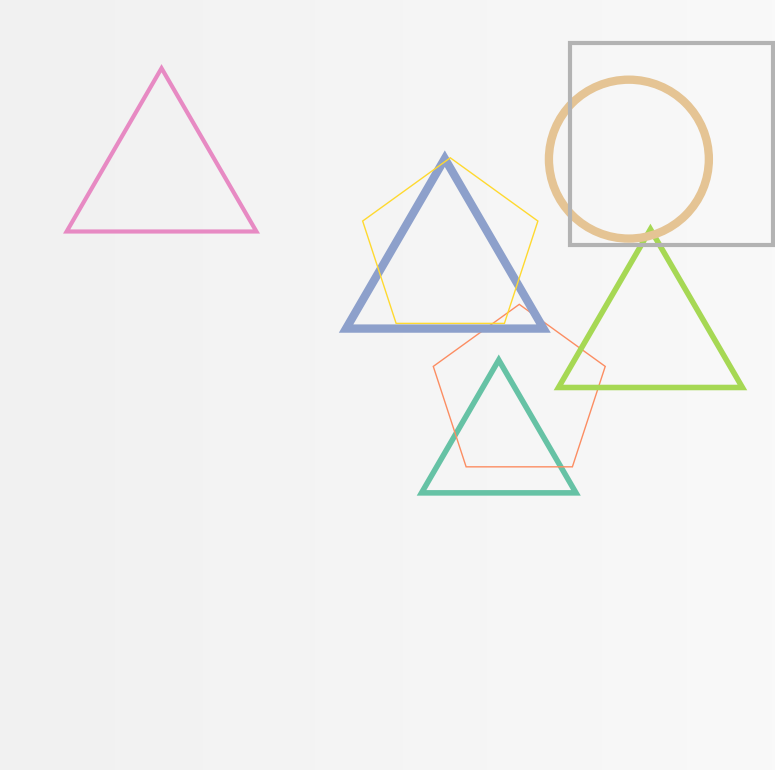[{"shape": "triangle", "thickness": 2, "radius": 0.58, "center": [0.644, 0.417]}, {"shape": "pentagon", "thickness": 0.5, "radius": 0.58, "center": [0.67, 0.488]}, {"shape": "triangle", "thickness": 3, "radius": 0.74, "center": [0.574, 0.647]}, {"shape": "triangle", "thickness": 1.5, "radius": 0.71, "center": [0.208, 0.77]}, {"shape": "triangle", "thickness": 2, "radius": 0.69, "center": [0.839, 0.565]}, {"shape": "pentagon", "thickness": 0.5, "radius": 0.59, "center": [0.581, 0.676]}, {"shape": "circle", "thickness": 3, "radius": 0.52, "center": [0.811, 0.793]}, {"shape": "square", "thickness": 1.5, "radius": 0.66, "center": [0.867, 0.813]}]